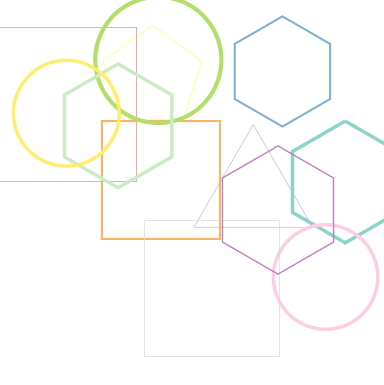[{"shape": "hexagon", "thickness": 2.5, "radius": 0.79, "center": [0.897, 0.527]}, {"shape": "pentagon", "thickness": 1, "radius": 0.68, "center": [0.396, 0.799]}, {"shape": "triangle", "thickness": 0.5, "radius": 0.89, "center": [0.658, 0.499]}, {"shape": "square", "thickness": 0.5, "radius": 1.0, "center": [0.153, 0.729]}, {"shape": "hexagon", "thickness": 1.5, "radius": 0.72, "center": [0.734, 0.814]}, {"shape": "square", "thickness": 1.5, "radius": 0.77, "center": [0.417, 0.532]}, {"shape": "circle", "thickness": 3, "radius": 0.82, "center": [0.411, 0.844]}, {"shape": "circle", "thickness": 2.5, "radius": 0.68, "center": [0.846, 0.28]}, {"shape": "square", "thickness": 0.5, "radius": 0.88, "center": [0.549, 0.251]}, {"shape": "hexagon", "thickness": 1, "radius": 0.83, "center": [0.722, 0.454]}, {"shape": "hexagon", "thickness": 2.5, "radius": 0.8, "center": [0.307, 0.673]}, {"shape": "circle", "thickness": 2.5, "radius": 0.69, "center": [0.172, 0.706]}]